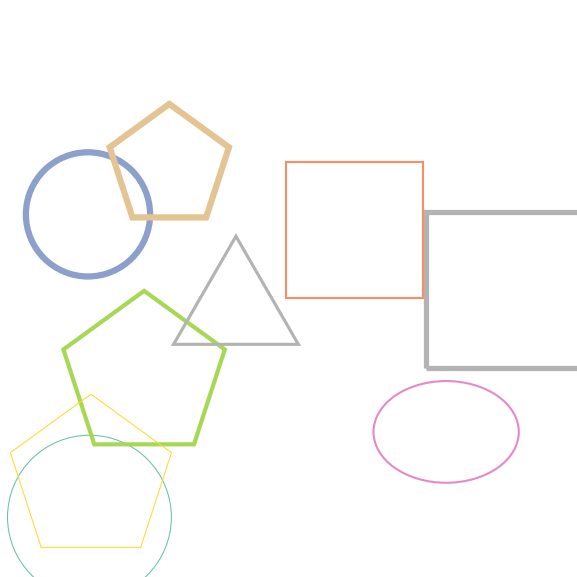[{"shape": "circle", "thickness": 0.5, "radius": 0.71, "center": [0.155, 0.104]}, {"shape": "square", "thickness": 1, "radius": 0.59, "center": [0.614, 0.6]}, {"shape": "circle", "thickness": 3, "radius": 0.54, "center": [0.152, 0.628]}, {"shape": "oval", "thickness": 1, "radius": 0.63, "center": [0.773, 0.251]}, {"shape": "pentagon", "thickness": 2, "radius": 0.73, "center": [0.25, 0.349]}, {"shape": "pentagon", "thickness": 0.5, "radius": 0.73, "center": [0.157, 0.17]}, {"shape": "pentagon", "thickness": 3, "radius": 0.54, "center": [0.293, 0.711]}, {"shape": "square", "thickness": 2.5, "radius": 0.68, "center": [0.874, 0.497]}, {"shape": "triangle", "thickness": 1.5, "radius": 0.62, "center": [0.409, 0.465]}]